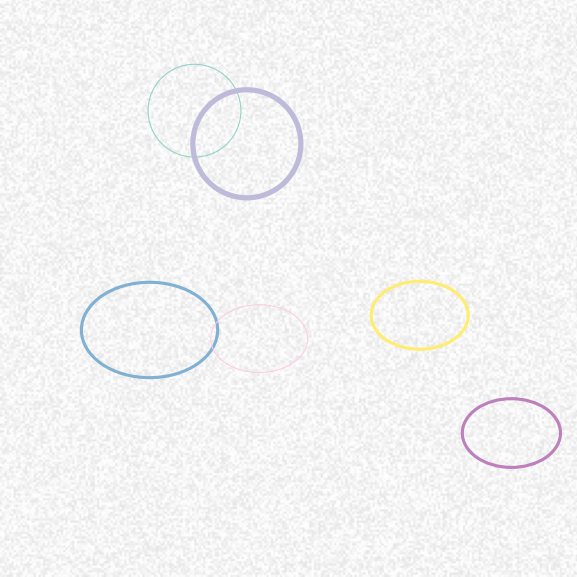[{"shape": "circle", "thickness": 0.5, "radius": 0.4, "center": [0.337, 0.807]}, {"shape": "circle", "thickness": 2.5, "radius": 0.47, "center": [0.427, 0.75]}, {"shape": "oval", "thickness": 1.5, "radius": 0.59, "center": [0.259, 0.428]}, {"shape": "oval", "thickness": 0.5, "radius": 0.42, "center": [0.449, 0.413]}, {"shape": "oval", "thickness": 1.5, "radius": 0.42, "center": [0.886, 0.249]}, {"shape": "oval", "thickness": 1.5, "radius": 0.42, "center": [0.727, 0.453]}]